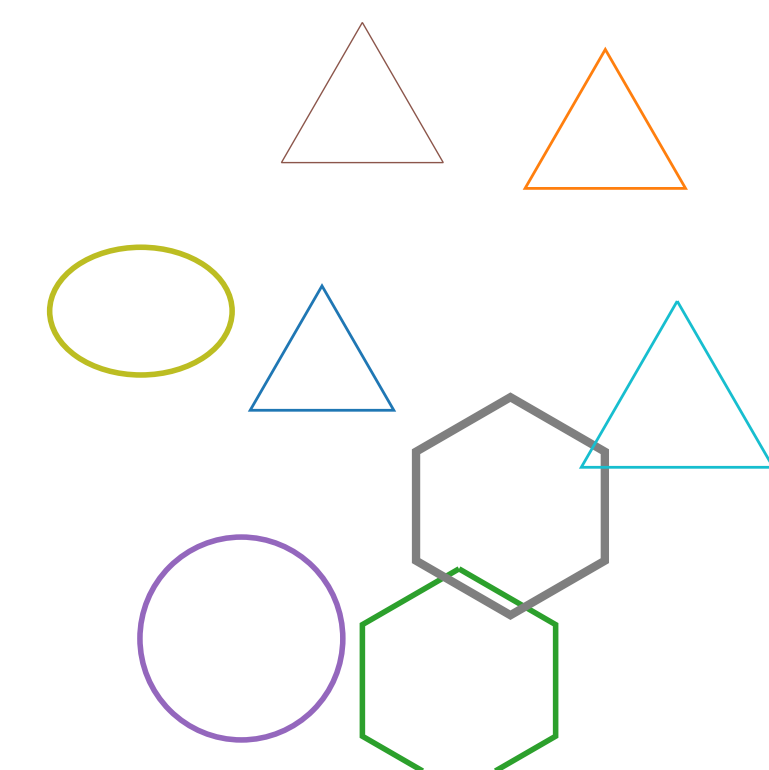[{"shape": "triangle", "thickness": 1, "radius": 0.54, "center": [0.418, 0.521]}, {"shape": "triangle", "thickness": 1, "radius": 0.6, "center": [0.786, 0.815]}, {"shape": "hexagon", "thickness": 2, "radius": 0.72, "center": [0.596, 0.116]}, {"shape": "circle", "thickness": 2, "radius": 0.66, "center": [0.313, 0.171]}, {"shape": "triangle", "thickness": 0.5, "radius": 0.61, "center": [0.471, 0.849]}, {"shape": "hexagon", "thickness": 3, "radius": 0.71, "center": [0.663, 0.343]}, {"shape": "oval", "thickness": 2, "radius": 0.59, "center": [0.183, 0.596]}, {"shape": "triangle", "thickness": 1, "radius": 0.72, "center": [0.88, 0.465]}]